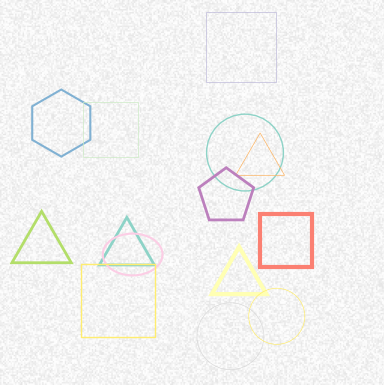[{"shape": "triangle", "thickness": 2, "radius": 0.41, "center": [0.329, 0.353]}, {"shape": "circle", "thickness": 1, "radius": 0.5, "center": [0.636, 0.604]}, {"shape": "triangle", "thickness": 3, "radius": 0.41, "center": [0.621, 0.277]}, {"shape": "square", "thickness": 0.5, "radius": 0.46, "center": [0.626, 0.879]}, {"shape": "square", "thickness": 3, "radius": 0.34, "center": [0.742, 0.375]}, {"shape": "hexagon", "thickness": 1.5, "radius": 0.44, "center": [0.159, 0.68]}, {"shape": "triangle", "thickness": 0.5, "radius": 0.37, "center": [0.676, 0.581]}, {"shape": "triangle", "thickness": 2, "radius": 0.44, "center": [0.108, 0.362]}, {"shape": "oval", "thickness": 1.5, "radius": 0.39, "center": [0.345, 0.339]}, {"shape": "circle", "thickness": 0.5, "radius": 0.43, "center": [0.599, 0.127]}, {"shape": "pentagon", "thickness": 2, "radius": 0.37, "center": [0.588, 0.489]}, {"shape": "square", "thickness": 0.5, "radius": 0.36, "center": [0.287, 0.664]}, {"shape": "square", "thickness": 1, "radius": 0.48, "center": [0.306, 0.219]}, {"shape": "circle", "thickness": 0.5, "radius": 0.36, "center": [0.719, 0.178]}]